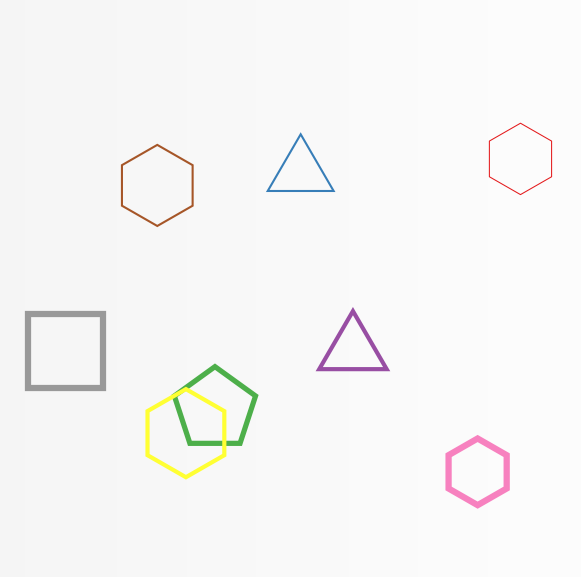[{"shape": "hexagon", "thickness": 0.5, "radius": 0.31, "center": [0.895, 0.724]}, {"shape": "triangle", "thickness": 1, "radius": 0.33, "center": [0.517, 0.701]}, {"shape": "pentagon", "thickness": 2.5, "radius": 0.37, "center": [0.37, 0.291]}, {"shape": "triangle", "thickness": 2, "radius": 0.33, "center": [0.607, 0.393]}, {"shape": "hexagon", "thickness": 2, "radius": 0.38, "center": [0.32, 0.249]}, {"shape": "hexagon", "thickness": 1, "radius": 0.35, "center": [0.271, 0.678]}, {"shape": "hexagon", "thickness": 3, "radius": 0.29, "center": [0.822, 0.182]}, {"shape": "square", "thickness": 3, "radius": 0.32, "center": [0.113, 0.391]}]